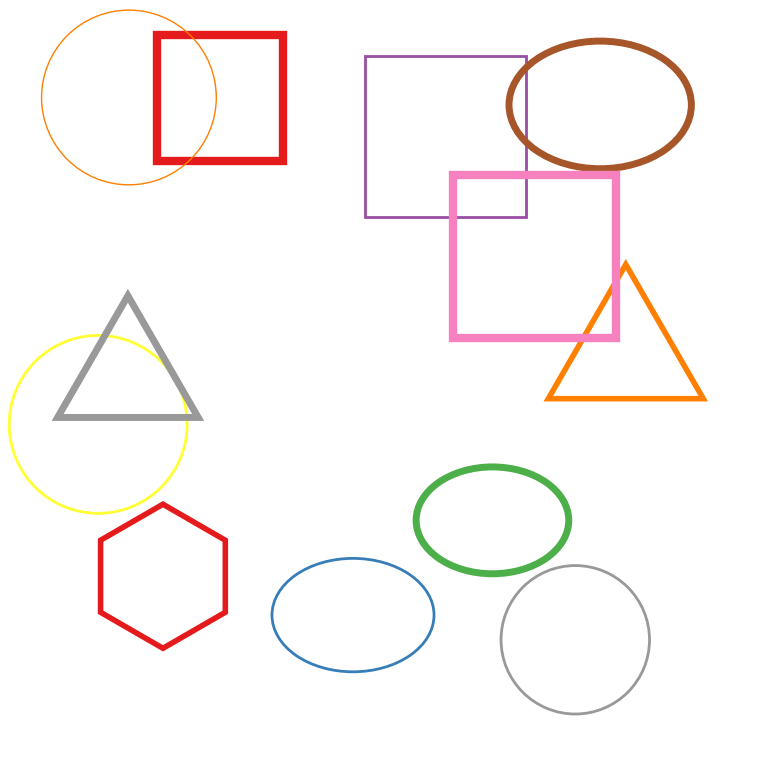[{"shape": "hexagon", "thickness": 2, "radius": 0.47, "center": [0.212, 0.252]}, {"shape": "square", "thickness": 3, "radius": 0.41, "center": [0.286, 0.873]}, {"shape": "oval", "thickness": 1, "radius": 0.53, "center": [0.458, 0.201]}, {"shape": "oval", "thickness": 2.5, "radius": 0.5, "center": [0.64, 0.324]}, {"shape": "square", "thickness": 1, "radius": 0.52, "center": [0.579, 0.823]}, {"shape": "circle", "thickness": 0.5, "radius": 0.57, "center": [0.167, 0.873]}, {"shape": "triangle", "thickness": 2, "radius": 0.58, "center": [0.813, 0.54]}, {"shape": "circle", "thickness": 1, "radius": 0.58, "center": [0.128, 0.449]}, {"shape": "oval", "thickness": 2.5, "radius": 0.59, "center": [0.779, 0.864]}, {"shape": "square", "thickness": 3, "radius": 0.53, "center": [0.694, 0.667]}, {"shape": "triangle", "thickness": 2.5, "radius": 0.53, "center": [0.166, 0.511]}, {"shape": "circle", "thickness": 1, "radius": 0.48, "center": [0.747, 0.169]}]